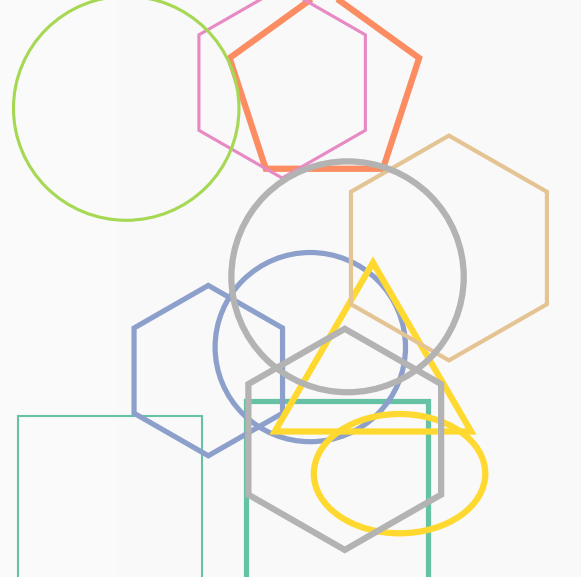[{"shape": "square", "thickness": 2.5, "radius": 0.79, "center": [0.58, 0.147]}, {"shape": "square", "thickness": 1, "radius": 0.8, "center": [0.189, 0.119]}, {"shape": "pentagon", "thickness": 3, "radius": 0.86, "center": [0.558, 0.846]}, {"shape": "hexagon", "thickness": 2.5, "radius": 0.74, "center": [0.358, 0.357]}, {"shape": "circle", "thickness": 2.5, "radius": 0.82, "center": [0.534, 0.398]}, {"shape": "hexagon", "thickness": 1.5, "radius": 0.83, "center": [0.485, 0.856]}, {"shape": "circle", "thickness": 1.5, "radius": 0.97, "center": [0.217, 0.812]}, {"shape": "triangle", "thickness": 3, "radius": 0.97, "center": [0.642, 0.349]}, {"shape": "oval", "thickness": 3, "radius": 0.74, "center": [0.687, 0.179]}, {"shape": "hexagon", "thickness": 2, "radius": 0.97, "center": [0.772, 0.57]}, {"shape": "circle", "thickness": 3, "radius": 1.0, "center": [0.598, 0.52]}, {"shape": "hexagon", "thickness": 3, "radius": 0.96, "center": [0.593, 0.238]}]